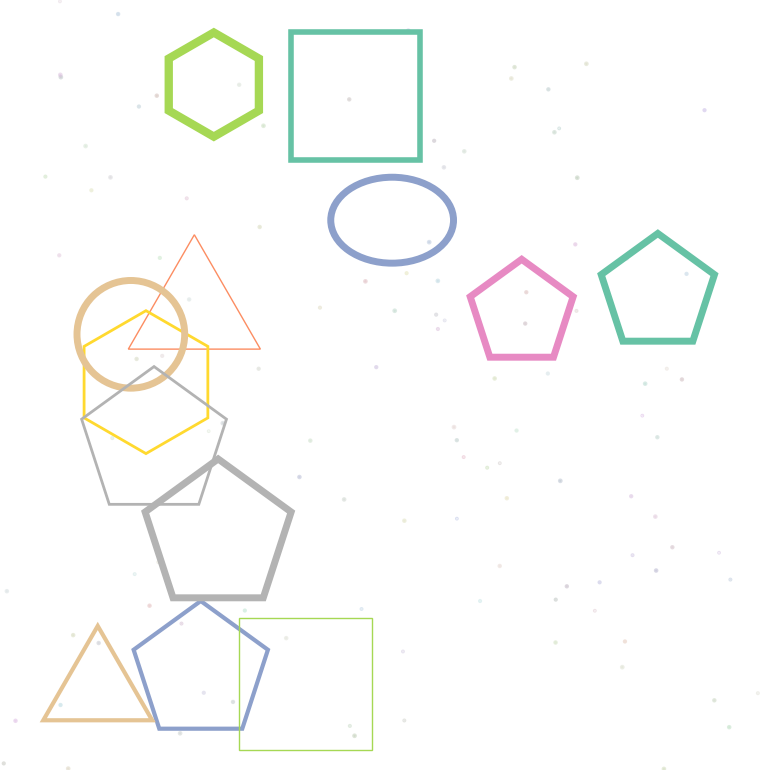[{"shape": "pentagon", "thickness": 2.5, "radius": 0.39, "center": [0.854, 0.619]}, {"shape": "square", "thickness": 2, "radius": 0.42, "center": [0.462, 0.875]}, {"shape": "triangle", "thickness": 0.5, "radius": 0.5, "center": [0.252, 0.596]}, {"shape": "pentagon", "thickness": 1.5, "radius": 0.46, "center": [0.261, 0.128]}, {"shape": "oval", "thickness": 2.5, "radius": 0.4, "center": [0.509, 0.714]}, {"shape": "pentagon", "thickness": 2.5, "radius": 0.35, "center": [0.678, 0.593]}, {"shape": "square", "thickness": 0.5, "radius": 0.43, "center": [0.397, 0.112]}, {"shape": "hexagon", "thickness": 3, "radius": 0.34, "center": [0.278, 0.89]}, {"shape": "hexagon", "thickness": 1, "radius": 0.46, "center": [0.19, 0.504]}, {"shape": "circle", "thickness": 2.5, "radius": 0.35, "center": [0.17, 0.566]}, {"shape": "triangle", "thickness": 1.5, "radius": 0.41, "center": [0.127, 0.105]}, {"shape": "pentagon", "thickness": 1, "radius": 0.49, "center": [0.2, 0.425]}, {"shape": "pentagon", "thickness": 2.5, "radius": 0.5, "center": [0.283, 0.304]}]